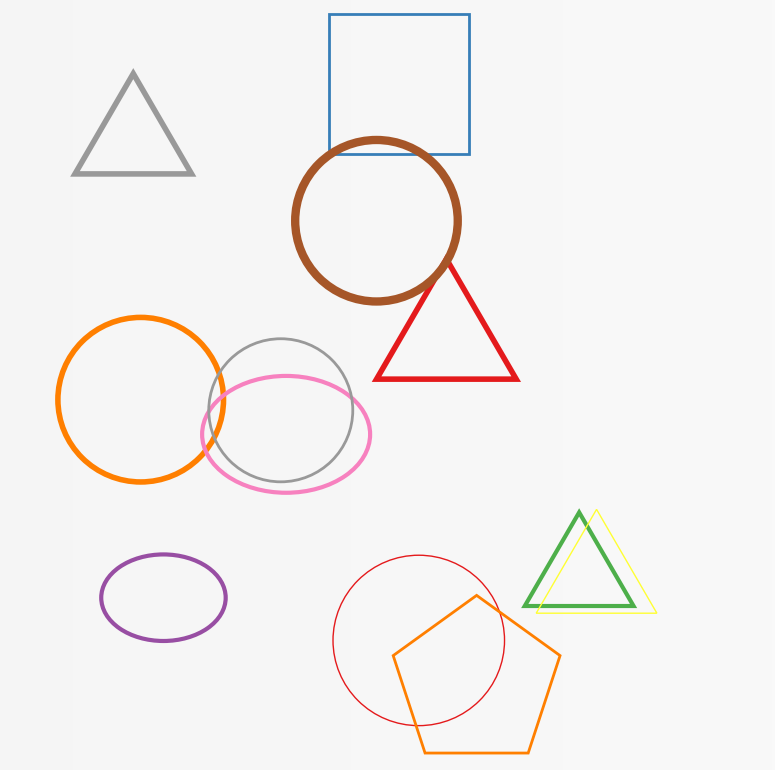[{"shape": "circle", "thickness": 0.5, "radius": 0.55, "center": [0.54, 0.168]}, {"shape": "triangle", "thickness": 2, "radius": 0.52, "center": [0.576, 0.56]}, {"shape": "square", "thickness": 1, "radius": 0.45, "center": [0.515, 0.89]}, {"shape": "triangle", "thickness": 1.5, "radius": 0.41, "center": [0.747, 0.254]}, {"shape": "oval", "thickness": 1.5, "radius": 0.4, "center": [0.211, 0.224]}, {"shape": "circle", "thickness": 2, "radius": 0.53, "center": [0.182, 0.481]}, {"shape": "pentagon", "thickness": 1, "radius": 0.57, "center": [0.615, 0.114]}, {"shape": "triangle", "thickness": 0.5, "radius": 0.45, "center": [0.77, 0.249]}, {"shape": "circle", "thickness": 3, "radius": 0.52, "center": [0.486, 0.713]}, {"shape": "oval", "thickness": 1.5, "radius": 0.54, "center": [0.369, 0.436]}, {"shape": "circle", "thickness": 1, "radius": 0.46, "center": [0.362, 0.467]}, {"shape": "triangle", "thickness": 2, "radius": 0.43, "center": [0.172, 0.818]}]